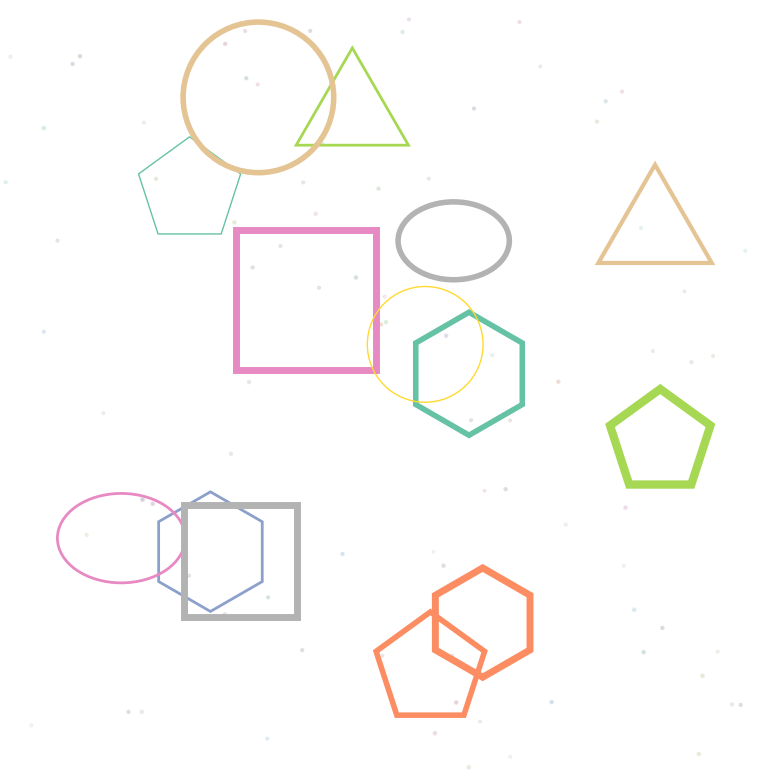[{"shape": "hexagon", "thickness": 2, "radius": 0.4, "center": [0.609, 0.515]}, {"shape": "pentagon", "thickness": 0.5, "radius": 0.35, "center": [0.246, 0.753]}, {"shape": "hexagon", "thickness": 2.5, "radius": 0.35, "center": [0.627, 0.191]}, {"shape": "pentagon", "thickness": 2, "radius": 0.37, "center": [0.559, 0.131]}, {"shape": "hexagon", "thickness": 1, "radius": 0.39, "center": [0.273, 0.284]}, {"shape": "square", "thickness": 2.5, "radius": 0.45, "center": [0.397, 0.611]}, {"shape": "oval", "thickness": 1, "radius": 0.41, "center": [0.158, 0.301]}, {"shape": "pentagon", "thickness": 3, "radius": 0.34, "center": [0.857, 0.426]}, {"shape": "triangle", "thickness": 1, "radius": 0.42, "center": [0.458, 0.854]}, {"shape": "circle", "thickness": 0.5, "radius": 0.38, "center": [0.552, 0.553]}, {"shape": "triangle", "thickness": 1.5, "radius": 0.43, "center": [0.851, 0.701]}, {"shape": "circle", "thickness": 2, "radius": 0.49, "center": [0.336, 0.874]}, {"shape": "oval", "thickness": 2, "radius": 0.36, "center": [0.589, 0.687]}, {"shape": "square", "thickness": 2.5, "radius": 0.37, "center": [0.312, 0.271]}]